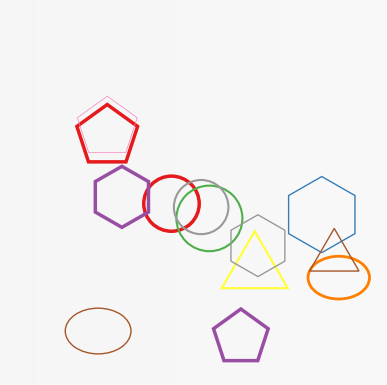[{"shape": "circle", "thickness": 2.5, "radius": 0.36, "center": [0.443, 0.471]}, {"shape": "pentagon", "thickness": 2.5, "radius": 0.41, "center": [0.277, 0.646]}, {"shape": "hexagon", "thickness": 1, "radius": 0.49, "center": [0.83, 0.443]}, {"shape": "circle", "thickness": 1.5, "radius": 0.43, "center": [0.54, 0.433]}, {"shape": "hexagon", "thickness": 2.5, "radius": 0.4, "center": [0.315, 0.489]}, {"shape": "pentagon", "thickness": 2.5, "radius": 0.37, "center": [0.622, 0.123]}, {"shape": "oval", "thickness": 2, "radius": 0.4, "center": [0.874, 0.279]}, {"shape": "triangle", "thickness": 1.5, "radius": 0.49, "center": [0.657, 0.301]}, {"shape": "oval", "thickness": 1, "radius": 0.42, "center": [0.253, 0.14]}, {"shape": "triangle", "thickness": 1, "radius": 0.37, "center": [0.863, 0.333]}, {"shape": "pentagon", "thickness": 0.5, "radius": 0.41, "center": [0.277, 0.669]}, {"shape": "circle", "thickness": 1.5, "radius": 0.35, "center": [0.519, 0.462]}, {"shape": "hexagon", "thickness": 1, "radius": 0.4, "center": [0.666, 0.362]}]